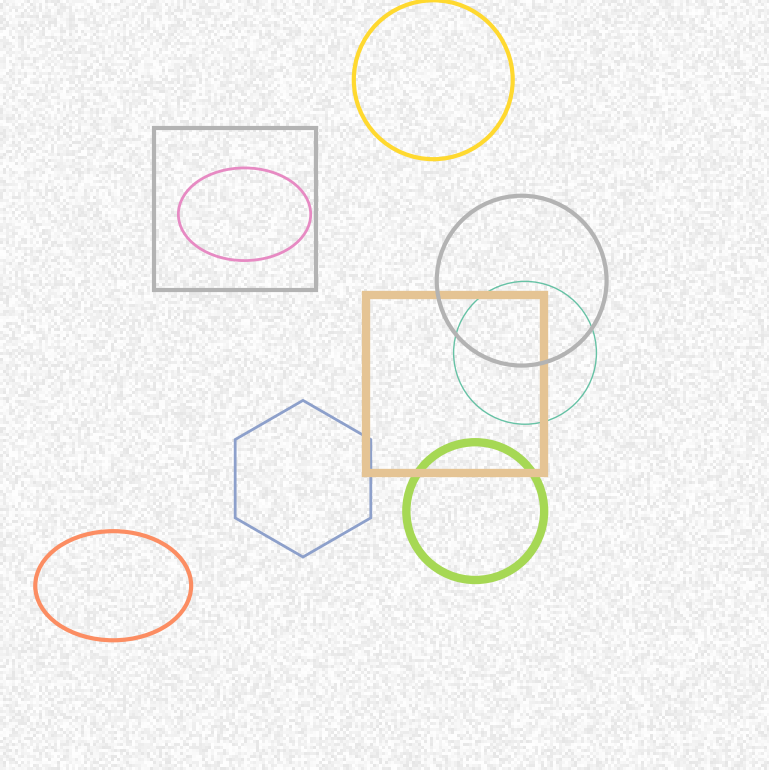[{"shape": "circle", "thickness": 0.5, "radius": 0.46, "center": [0.682, 0.542]}, {"shape": "oval", "thickness": 1.5, "radius": 0.51, "center": [0.147, 0.239]}, {"shape": "hexagon", "thickness": 1, "radius": 0.51, "center": [0.393, 0.378]}, {"shape": "oval", "thickness": 1, "radius": 0.43, "center": [0.318, 0.722]}, {"shape": "circle", "thickness": 3, "radius": 0.45, "center": [0.617, 0.336]}, {"shape": "circle", "thickness": 1.5, "radius": 0.52, "center": [0.563, 0.896]}, {"shape": "square", "thickness": 3, "radius": 0.58, "center": [0.591, 0.501]}, {"shape": "circle", "thickness": 1.5, "radius": 0.55, "center": [0.677, 0.636]}, {"shape": "square", "thickness": 1.5, "radius": 0.53, "center": [0.305, 0.729]}]